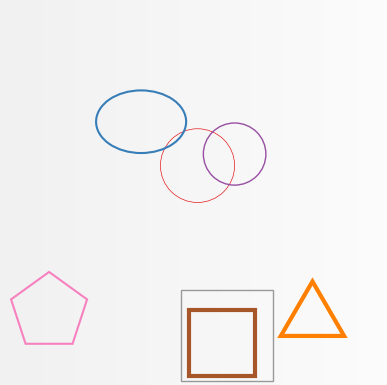[{"shape": "circle", "thickness": 0.5, "radius": 0.48, "center": [0.51, 0.57]}, {"shape": "oval", "thickness": 1.5, "radius": 0.58, "center": [0.364, 0.684]}, {"shape": "circle", "thickness": 1, "radius": 0.4, "center": [0.605, 0.6]}, {"shape": "triangle", "thickness": 3, "radius": 0.47, "center": [0.806, 0.175]}, {"shape": "square", "thickness": 3, "radius": 0.43, "center": [0.573, 0.109]}, {"shape": "pentagon", "thickness": 1.5, "radius": 0.52, "center": [0.127, 0.19]}, {"shape": "square", "thickness": 1, "radius": 0.59, "center": [0.586, 0.129]}]